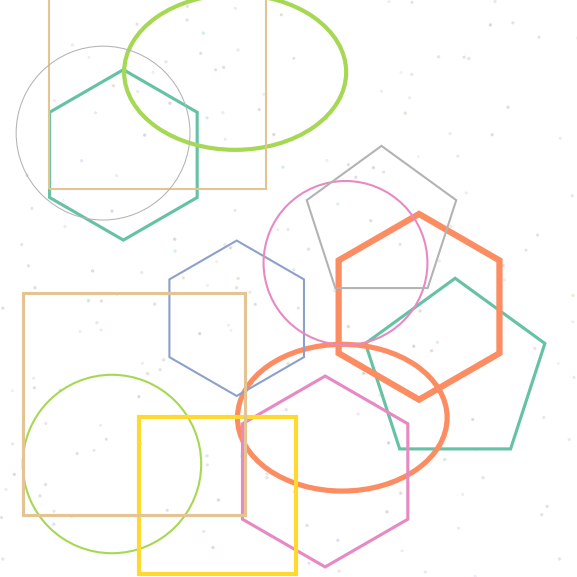[{"shape": "pentagon", "thickness": 1.5, "radius": 0.82, "center": [0.788, 0.354]}, {"shape": "hexagon", "thickness": 1.5, "radius": 0.74, "center": [0.214, 0.731]}, {"shape": "hexagon", "thickness": 3, "radius": 0.8, "center": [0.726, 0.468]}, {"shape": "oval", "thickness": 2.5, "radius": 0.91, "center": [0.593, 0.276]}, {"shape": "hexagon", "thickness": 1, "radius": 0.67, "center": [0.41, 0.448]}, {"shape": "circle", "thickness": 1, "radius": 0.71, "center": [0.598, 0.544]}, {"shape": "hexagon", "thickness": 1.5, "radius": 0.83, "center": [0.563, 0.183]}, {"shape": "circle", "thickness": 1, "radius": 0.77, "center": [0.194, 0.196]}, {"shape": "oval", "thickness": 2, "radius": 0.96, "center": [0.407, 0.874]}, {"shape": "square", "thickness": 2, "radius": 0.68, "center": [0.377, 0.141]}, {"shape": "square", "thickness": 1.5, "radius": 0.96, "center": [0.232, 0.299]}, {"shape": "square", "thickness": 1, "radius": 0.94, "center": [0.273, 0.859]}, {"shape": "circle", "thickness": 0.5, "radius": 0.75, "center": [0.178, 0.769]}, {"shape": "pentagon", "thickness": 1, "radius": 0.68, "center": [0.661, 0.61]}]